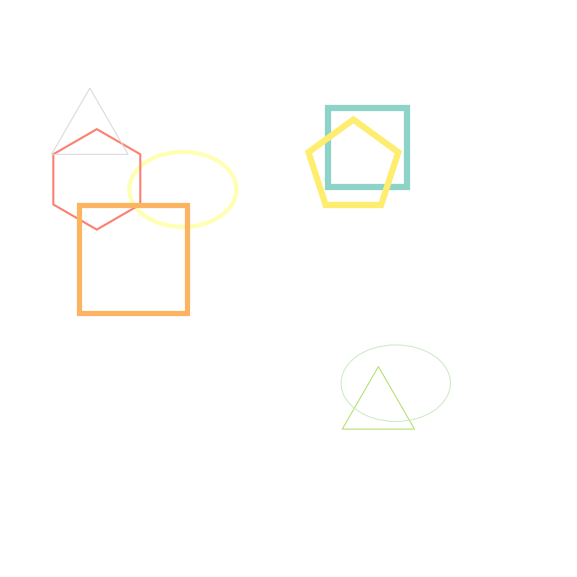[{"shape": "square", "thickness": 3, "radius": 0.34, "center": [0.637, 0.743]}, {"shape": "oval", "thickness": 2, "radius": 0.46, "center": [0.317, 0.671]}, {"shape": "hexagon", "thickness": 1, "radius": 0.43, "center": [0.168, 0.689]}, {"shape": "square", "thickness": 2.5, "radius": 0.47, "center": [0.23, 0.55]}, {"shape": "triangle", "thickness": 0.5, "radius": 0.36, "center": [0.655, 0.292]}, {"shape": "triangle", "thickness": 0.5, "radius": 0.38, "center": [0.156, 0.77]}, {"shape": "oval", "thickness": 0.5, "radius": 0.47, "center": [0.685, 0.336]}, {"shape": "pentagon", "thickness": 3, "radius": 0.41, "center": [0.612, 0.71]}]